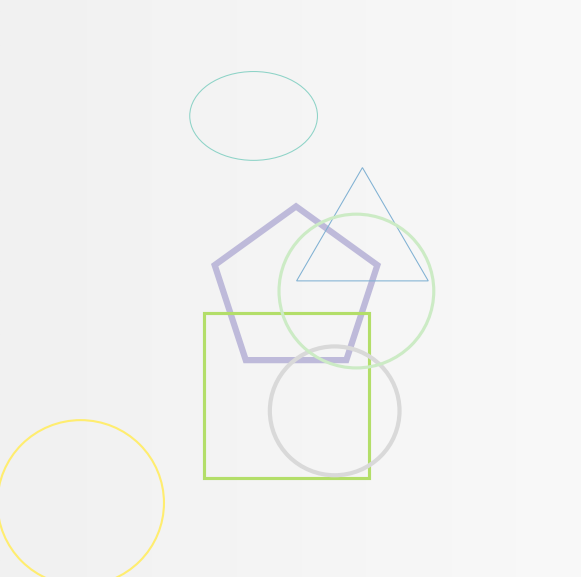[{"shape": "oval", "thickness": 0.5, "radius": 0.55, "center": [0.436, 0.798]}, {"shape": "pentagon", "thickness": 3, "radius": 0.74, "center": [0.509, 0.495]}, {"shape": "triangle", "thickness": 0.5, "radius": 0.65, "center": [0.624, 0.578]}, {"shape": "square", "thickness": 1.5, "radius": 0.71, "center": [0.493, 0.314]}, {"shape": "circle", "thickness": 2, "radius": 0.56, "center": [0.576, 0.288]}, {"shape": "circle", "thickness": 1.5, "radius": 0.67, "center": [0.613, 0.495]}, {"shape": "circle", "thickness": 1, "radius": 0.72, "center": [0.139, 0.128]}]